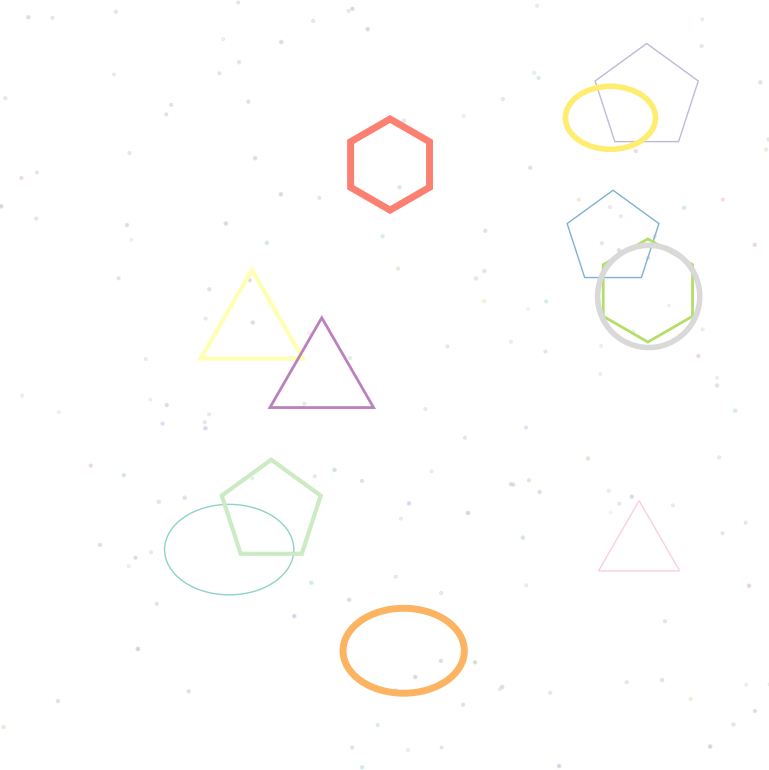[{"shape": "oval", "thickness": 0.5, "radius": 0.42, "center": [0.298, 0.286]}, {"shape": "triangle", "thickness": 1.5, "radius": 0.38, "center": [0.327, 0.573]}, {"shape": "pentagon", "thickness": 0.5, "radius": 0.35, "center": [0.84, 0.873]}, {"shape": "hexagon", "thickness": 2.5, "radius": 0.3, "center": [0.507, 0.786]}, {"shape": "pentagon", "thickness": 0.5, "radius": 0.31, "center": [0.796, 0.69]}, {"shape": "oval", "thickness": 2.5, "radius": 0.39, "center": [0.524, 0.155]}, {"shape": "hexagon", "thickness": 1, "radius": 0.33, "center": [0.841, 0.623]}, {"shape": "triangle", "thickness": 0.5, "radius": 0.3, "center": [0.83, 0.289]}, {"shape": "circle", "thickness": 2, "radius": 0.33, "center": [0.842, 0.615]}, {"shape": "triangle", "thickness": 1, "radius": 0.39, "center": [0.418, 0.51]}, {"shape": "pentagon", "thickness": 1.5, "radius": 0.34, "center": [0.352, 0.335]}, {"shape": "oval", "thickness": 2, "radius": 0.29, "center": [0.793, 0.847]}]